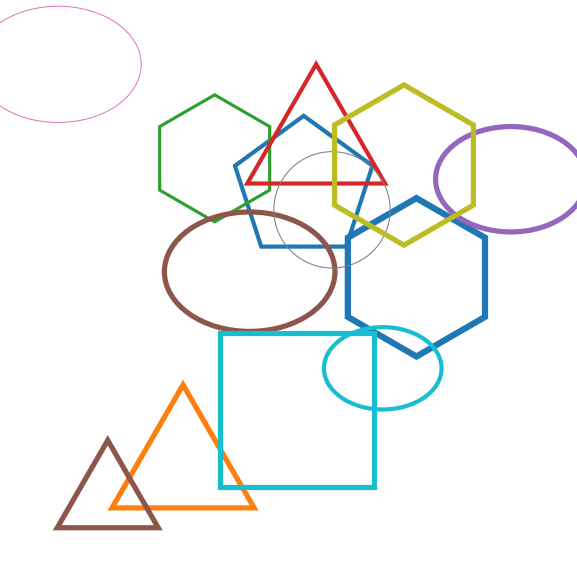[{"shape": "pentagon", "thickness": 2, "radius": 0.63, "center": [0.526, 0.673]}, {"shape": "hexagon", "thickness": 3, "radius": 0.69, "center": [0.721, 0.519]}, {"shape": "triangle", "thickness": 2.5, "radius": 0.71, "center": [0.317, 0.191]}, {"shape": "hexagon", "thickness": 1.5, "radius": 0.55, "center": [0.372, 0.725]}, {"shape": "triangle", "thickness": 2, "radius": 0.69, "center": [0.548, 0.75]}, {"shape": "oval", "thickness": 2.5, "radius": 0.65, "center": [0.885, 0.689]}, {"shape": "triangle", "thickness": 2.5, "radius": 0.5, "center": [0.187, 0.136]}, {"shape": "oval", "thickness": 2.5, "radius": 0.74, "center": [0.432, 0.529]}, {"shape": "oval", "thickness": 0.5, "radius": 0.72, "center": [0.101, 0.888]}, {"shape": "circle", "thickness": 0.5, "radius": 0.5, "center": [0.575, 0.636]}, {"shape": "hexagon", "thickness": 2.5, "radius": 0.69, "center": [0.7, 0.713]}, {"shape": "oval", "thickness": 2, "radius": 0.51, "center": [0.663, 0.361]}, {"shape": "square", "thickness": 2.5, "radius": 0.67, "center": [0.514, 0.289]}]